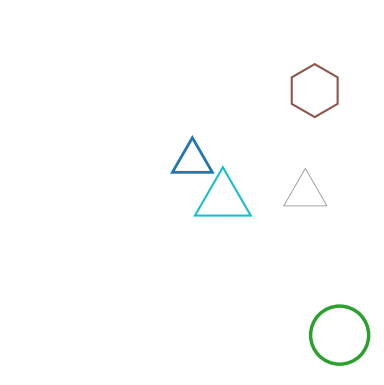[{"shape": "triangle", "thickness": 2, "radius": 0.3, "center": [0.5, 0.582]}, {"shape": "circle", "thickness": 2.5, "radius": 0.38, "center": [0.882, 0.13]}, {"shape": "hexagon", "thickness": 1.5, "radius": 0.34, "center": [0.817, 0.765]}, {"shape": "triangle", "thickness": 0.5, "radius": 0.32, "center": [0.793, 0.498]}, {"shape": "triangle", "thickness": 1.5, "radius": 0.42, "center": [0.579, 0.482]}]